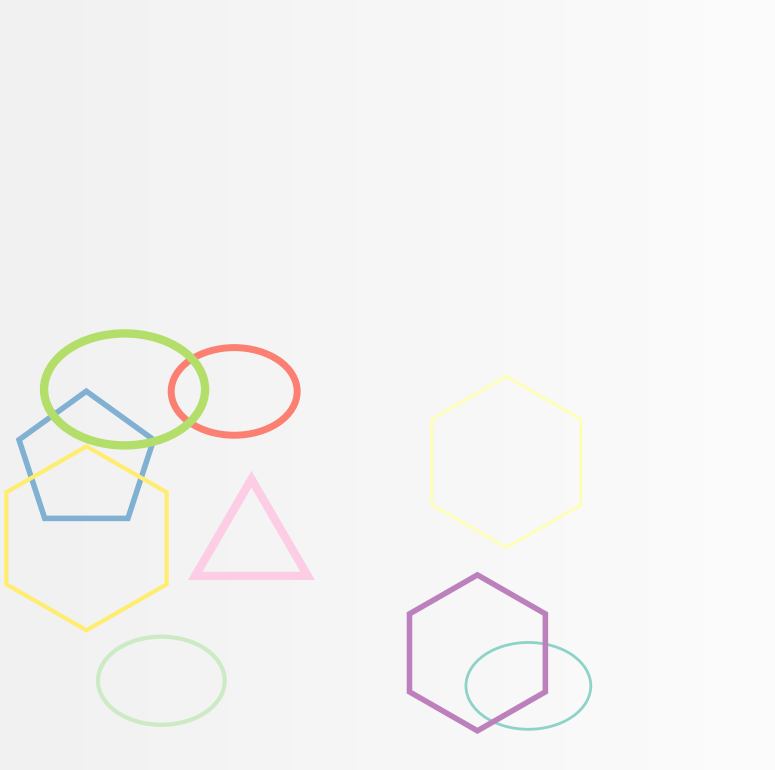[{"shape": "oval", "thickness": 1, "radius": 0.4, "center": [0.682, 0.109]}, {"shape": "hexagon", "thickness": 1, "radius": 0.56, "center": [0.653, 0.4]}, {"shape": "oval", "thickness": 2.5, "radius": 0.41, "center": [0.302, 0.492]}, {"shape": "pentagon", "thickness": 2, "radius": 0.46, "center": [0.111, 0.401]}, {"shape": "oval", "thickness": 3, "radius": 0.52, "center": [0.161, 0.494]}, {"shape": "triangle", "thickness": 3, "radius": 0.42, "center": [0.324, 0.294]}, {"shape": "hexagon", "thickness": 2, "radius": 0.51, "center": [0.616, 0.152]}, {"shape": "oval", "thickness": 1.5, "radius": 0.41, "center": [0.208, 0.116]}, {"shape": "hexagon", "thickness": 1.5, "radius": 0.6, "center": [0.112, 0.301]}]